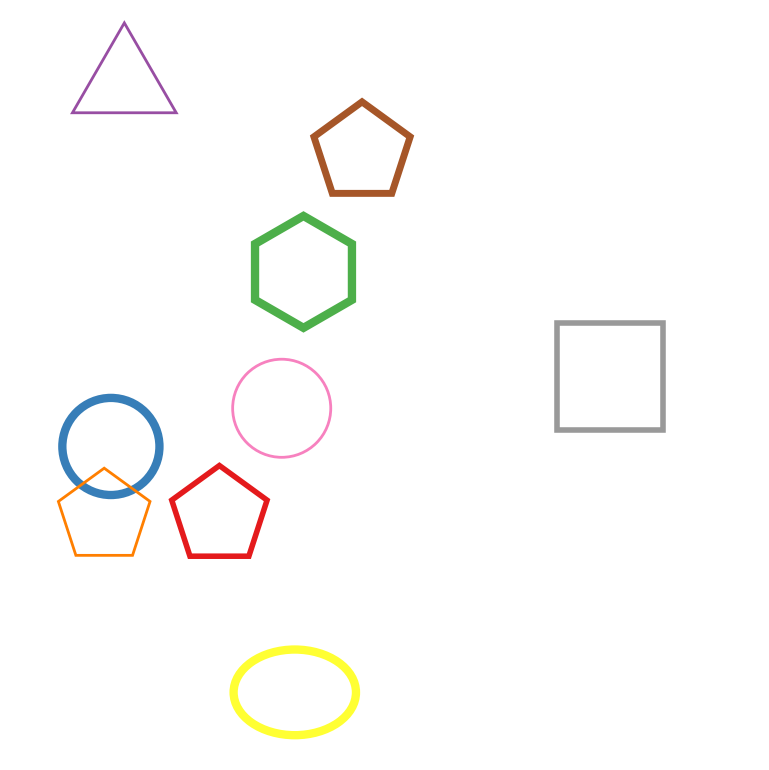[{"shape": "pentagon", "thickness": 2, "radius": 0.33, "center": [0.285, 0.33]}, {"shape": "circle", "thickness": 3, "radius": 0.32, "center": [0.144, 0.42]}, {"shape": "hexagon", "thickness": 3, "radius": 0.36, "center": [0.394, 0.647]}, {"shape": "triangle", "thickness": 1, "radius": 0.39, "center": [0.161, 0.892]}, {"shape": "pentagon", "thickness": 1, "radius": 0.31, "center": [0.135, 0.329]}, {"shape": "oval", "thickness": 3, "radius": 0.4, "center": [0.383, 0.101]}, {"shape": "pentagon", "thickness": 2.5, "radius": 0.33, "center": [0.47, 0.802]}, {"shape": "circle", "thickness": 1, "radius": 0.32, "center": [0.366, 0.47]}, {"shape": "square", "thickness": 2, "radius": 0.35, "center": [0.792, 0.511]}]